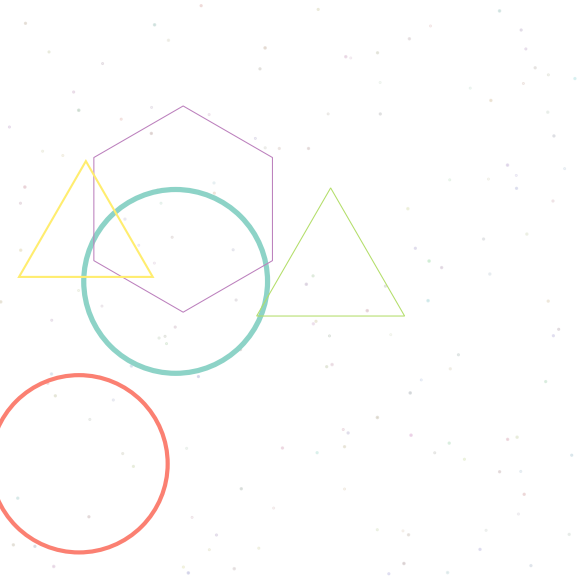[{"shape": "circle", "thickness": 2.5, "radius": 0.8, "center": [0.304, 0.512]}, {"shape": "circle", "thickness": 2, "radius": 0.77, "center": [0.137, 0.196]}, {"shape": "triangle", "thickness": 0.5, "radius": 0.74, "center": [0.573, 0.526]}, {"shape": "hexagon", "thickness": 0.5, "radius": 0.89, "center": [0.317, 0.637]}, {"shape": "triangle", "thickness": 1, "radius": 0.67, "center": [0.149, 0.586]}]